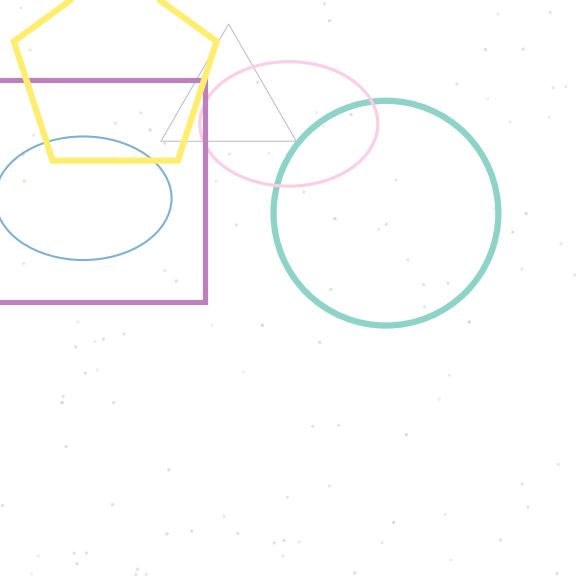[{"shape": "circle", "thickness": 3, "radius": 0.97, "center": [0.668, 0.63]}, {"shape": "triangle", "thickness": 0.5, "radius": 0.68, "center": [0.396, 0.822]}, {"shape": "oval", "thickness": 1, "radius": 0.76, "center": [0.144, 0.656]}, {"shape": "oval", "thickness": 1.5, "radius": 0.77, "center": [0.5, 0.785]}, {"shape": "square", "thickness": 2.5, "radius": 0.96, "center": [0.163, 0.668]}, {"shape": "pentagon", "thickness": 3, "radius": 0.92, "center": [0.2, 0.87]}]